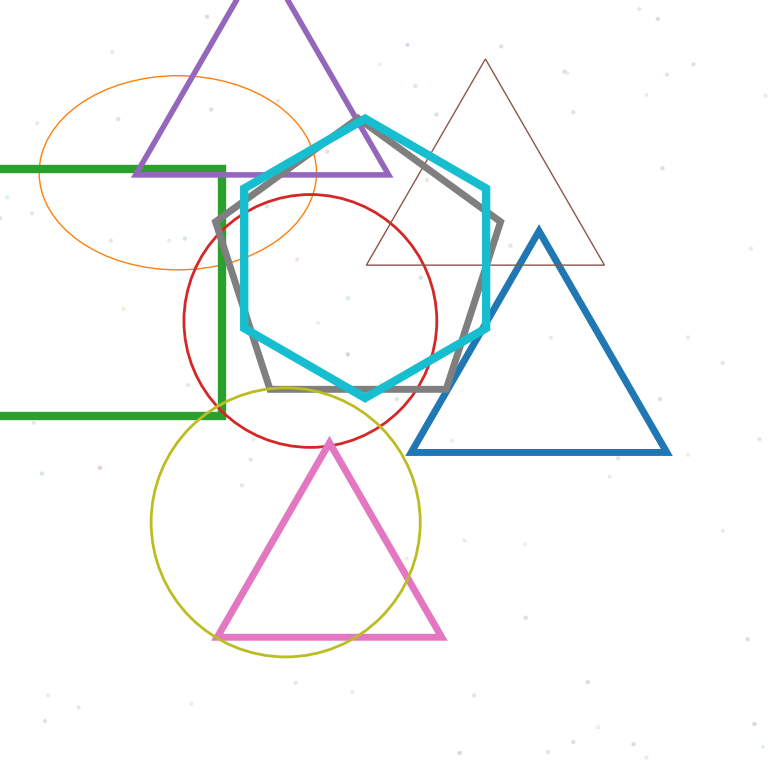[{"shape": "triangle", "thickness": 2.5, "radius": 0.96, "center": [0.7, 0.508]}, {"shape": "oval", "thickness": 0.5, "radius": 0.9, "center": [0.231, 0.776]}, {"shape": "square", "thickness": 3, "radius": 0.8, "center": [0.128, 0.62]}, {"shape": "circle", "thickness": 1, "radius": 0.82, "center": [0.403, 0.583]}, {"shape": "triangle", "thickness": 2, "radius": 0.95, "center": [0.34, 0.868]}, {"shape": "triangle", "thickness": 0.5, "radius": 0.89, "center": [0.63, 0.745]}, {"shape": "triangle", "thickness": 2.5, "radius": 0.84, "center": [0.428, 0.257]}, {"shape": "pentagon", "thickness": 2.5, "radius": 0.97, "center": [0.465, 0.652]}, {"shape": "circle", "thickness": 1, "radius": 0.87, "center": [0.371, 0.322]}, {"shape": "hexagon", "thickness": 3, "radius": 0.91, "center": [0.474, 0.664]}]